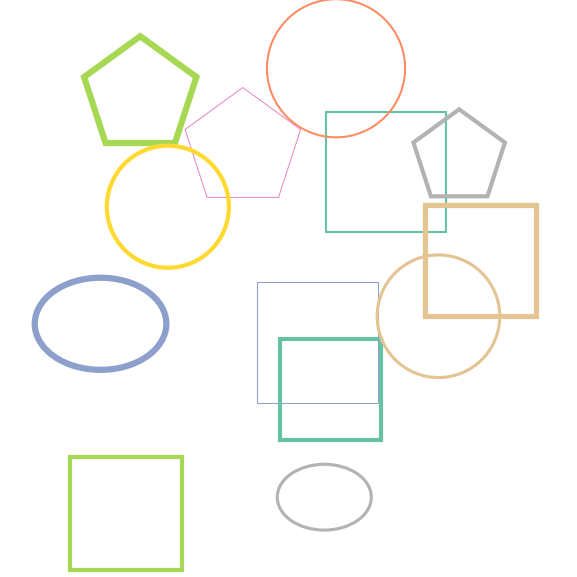[{"shape": "square", "thickness": 2, "radius": 0.44, "center": [0.572, 0.324]}, {"shape": "square", "thickness": 1, "radius": 0.52, "center": [0.668, 0.701]}, {"shape": "circle", "thickness": 1, "radius": 0.6, "center": [0.582, 0.881]}, {"shape": "square", "thickness": 0.5, "radius": 0.52, "center": [0.55, 0.407]}, {"shape": "oval", "thickness": 3, "radius": 0.57, "center": [0.174, 0.438]}, {"shape": "pentagon", "thickness": 0.5, "radius": 0.53, "center": [0.42, 0.742]}, {"shape": "square", "thickness": 2, "radius": 0.49, "center": [0.219, 0.11]}, {"shape": "pentagon", "thickness": 3, "radius": 0.51, "center": [0.243, 0.834]}, {"shape": "circle", "thickness": 2, "radius": 0.53, "center": [0.291, 0.641]}, {"shape": "square", "thickness": 2.5, "radius": 0.48, "center": [0.832, 0.548]}, {"shape": "circle", "thickness": 1.5, "radius": 0.53, "center": [0.759, 0.452]}, {"shape": "oval", "thickness": 1.5, "radius": 0.41, "center": [0.562, 0.138]}, {"shape": "pentagon", "thickness": 2, "radius": 0.42, "center": [0.795, 0.727]}]